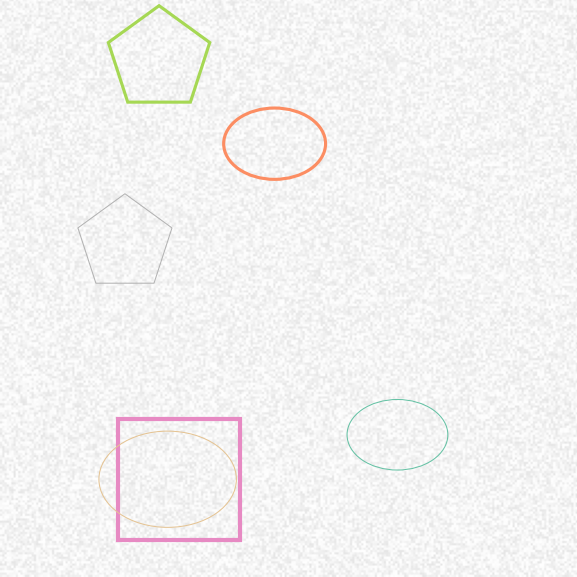[{"shape": "oval", "thickness": 0.5, "radius": 0.44, "center": [0.688, 0.246]}, {"shape": "oval", "thickness": 1.5, "radius": 0.44, "center": [0.476, 0.75]}, {"shape": "square", "thickness": 2, "radius": 0.53, "center": [0.31, 0.169]}, {"shape": "pentagon", "thickness": 1.5, "radius": 0.46, "center": [0.275, 0.897]}, {"shape": "oval", "thickness": 0.5, "radius": 0.6, "center": [0.29, 0.169]}, {"shape": "pentagon", "thickness": 0.5, "radius": 0.43, "center": [0.216, 0.578]}]